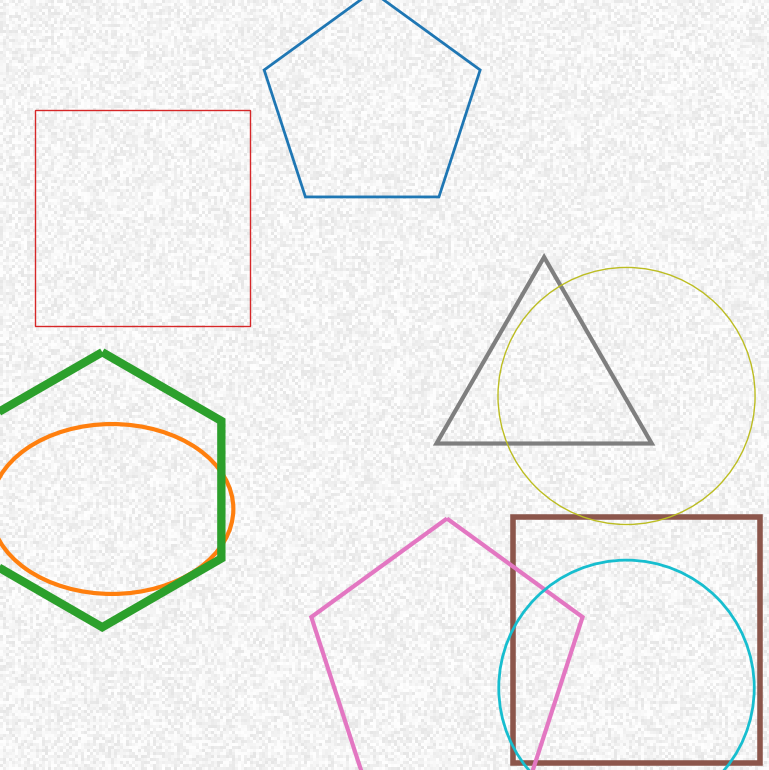[{"shape": "pentagon", "thickness": 1, "radius": 0.74, "center": [0.483, 0.864]}, {"shape": "oval", "thickness": 1.5, "radius": 0.79, "center": [0.145, 0.339]}, {"shape": "hexagon", "thickness": 3, "radius": 0.89, "center": [0.133, 0.364]}, {"shape": "square", "thickness": 0.5, "radius": 0.7, "center": [0.185, 0.717]}, {"shape": "square", "thickness": 2, "radius": 0.8, "center": [0.827, 0.169]}, {"shape": "pentagon", "thickness": 1.5, "radius": 0.93, "center": [0.58, 0.141]}, {"shape": "triangle", "thickness": 1.5, "radius": 0.81, "center": [0.707, 0.505]}, {"shape": "circle", "thickness": 0.5, "radius": 0.83, "center": [0.814, 0.486]}, {"shape": "circle", "thickness": 1, "radius": 0.83, "center": [0.814, 0.107]}]